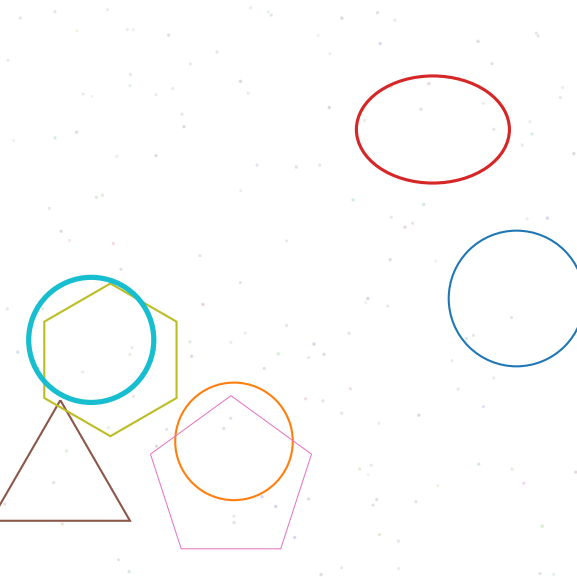[{"shape": "circle", "thickness": 1, "radius": 0.59, "center": [0.894, 0.482]}, {"shape": "circle", "thickness": 1, "radius": 0.51, "center": [0.405, 0.235]}, {"shape": "oval", "thickness": 1.5, "radius": 0.66, "center": [0.75, 0.775]}, {"shape": "triangle", "thickness": 1, "radius": 0.7, "center": [0.104, 0.167]}, {"shape": "pentagon", "thickness": 0.5, "radius": 0.73, "center": [0.4, 0.167]}, {"shape": "hexagon", "thickness": 1, "radius": 0.66, "center": [0.191, 0.376]}, {"shape": "circle", "thickness": 2.5, "radius": 0.54, "center": [0.158, 0.411]}]